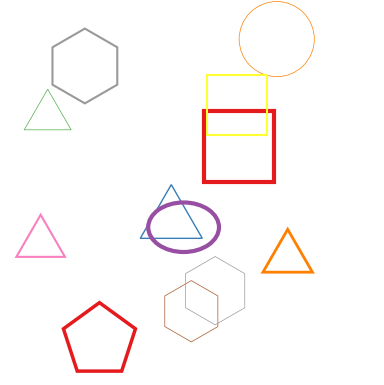[{"shape": "square", "thickness": 3, "radius": 0.46, "center": [0.621, 0.62]}, {"shape": "pentagon", "thickness": 2.5, "radius": 0.49, "center": [0.258, 0.116]}, {"shape": "triangle", "thickness": 1, "radius": 0.46, "center": [0.445, 0.427]}, {"shape": "triangle", "thickness": 0.5, "radius": 0.35, "center": [0.124, 0.698]}, {"shape": "oval", "thickness": 3, "radius": 0.46, "center": [0.477, 0.41]}, {"shape": "circle", "thickness": 0.5, "radius": 0.49, "center": [0.719, 0.898]}, {"shape": "triangle", "thickness": 2, "radius": 0.37, "center": [0.747, 0.33]}, {"shape": "square", "thickness": 1.5, "radius": 0.39, "center": [0.616, 0.727]}, {"shape": "hexagon", "thickness": 0.5, "radius": 0.4, "center": [0.497, 0.192]}, {"shape": "triangle", "thickness": 1.5, "radius": 0.36, "center": [0.106, 0.369]}, {"shape": "hexagon", "thickness": 1.5, "radius": 0.49, "center": [0.22, 0.829]}, {"shape": "hexagon", "thickness": 0.5, "radius": 0.44, "center": [0.559, 0.245]}]